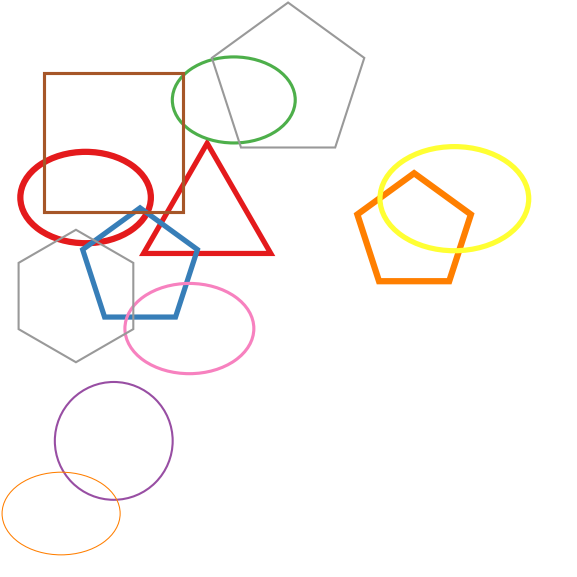[{"shape": "oval", "thickness": 3, "radius": 0.57, "center": [0.148, 0.657]}, {"shape": "triangle", "thickness": 2.5, "radius": 0.64, "center": [0.359, 0.624]}, {"shape": "pentagon", "thickness": 2.5, "radius": 0.52, "center": [0.243, 0.535]}, {"shape": "oval", "thickness": 1.5, "radius": 0.53, "center": [0.405, 0.826]}, {"shape": "circle", "thickness": 1, "radius": 0.51, "center": [0.197, 0.236]}, {"shape": "oval", "thickness": 0.5, "radius": 0.51, "center": [0.106, 0.11]}, {"shape": "pentagon", "thickness": 3, "radius": 0.52, "center": [0.717, 0.596]}, {"shape": "oval", "thickness": 2.5, "radius": 0.64, "center": [0.787, 0.655]}, {"shape": "square", "thickness": 1.5, "radius": 0.6, "center": [0.196, 0.753]}, {"shape": "oval", "thickness": 1.5, "radius": 0.56, "center": [0.328, 0.43]}, {"shape": "hexagon", "thickness": 1, "radius": 0.57, "center": [0.132, 0.487]}, {"shape": "pentagon", "thickness": 1, "radius": 0.69, "center": [0.499, 0.856]}]